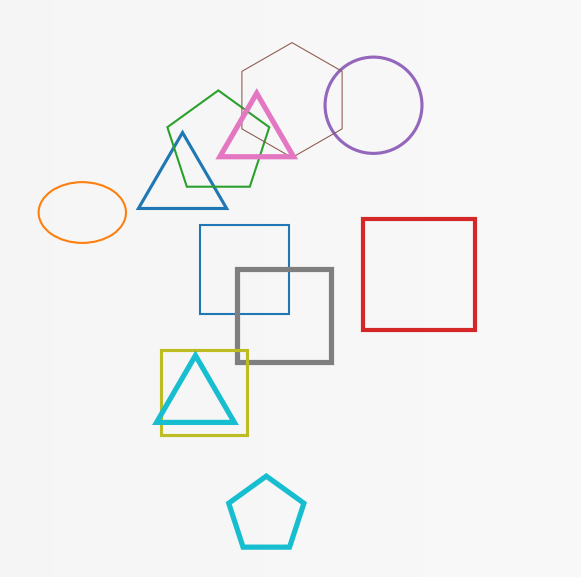[{"shape": "square", "thickness": 1, "radius": 0.39, "center": [0.421, 0.533]}, {"shape": "triangle", "thickness": 1.5, "radius": 0.44, "center": [0.314, 0.682]}, {"shape": "oval", "thickness": 1, "radius": 0.38, "center": [0.142, 0.631]}, {"shape": "pentagon", "thickness": 1, "radius": 0.46, "center": [0.376, 0.75]}, {"shape": "square", "thickness": 2, "radius": 0.48, "center": [0.721, 0.524]}, {"shape": "circle", "thickness": 1.5, "radius": 0.42, "center": [0.643, 0.817]}, {"shape": "hexagon", "thickness": 0.5, "radius": 0.5, "center": [0.502, 0.826]}, {"shape": "triangle", "thickness": 2.5, "radius": 0.37, "center": [0.442, 0.764]}, {"shape": "square", "thickness": 2.5, "radius": 0.4, "center": [0.488, 0.453]}, {"shape": "square", "thickness": 1.5, "radius": 0.37, "center": [0.351, 0.32]}, {"shape": "pentagon", "thickness": 2.5, "radius": 0.34, "center": [0.458, 0.107]}, {"shape": "triangle", "thickness": 2.5, "radius": 0.39, "center": [0.336, 0.306]}]